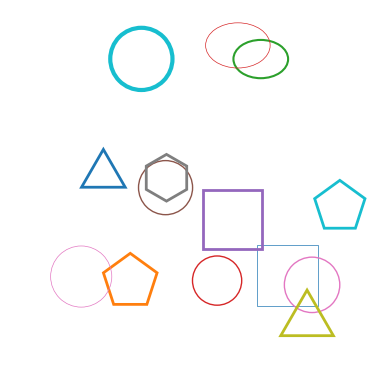[{"shape": "triangle", "thickness": 2, "radius": 0.33, "center": [0.268, 0.546]}, {"shape": "square", "thickness": 0.5, "radius": 0.4, "center": [0.747, 0.285]}, {"shape": "pentagon", "thickness": 2, "radius": 0.37, "center": [0.338, 0.269]}, {"shape": "oval", "thickness": 1.5, "radius": 0.36, "center": [0.677, 0.847]}, {"shape": "circle", "thickness": 1, "radius": 0.32, "center": [0.564, 0.271]}, {"shape": "oval", "thickness": 0.5, "radius": 0.42, "center": [0.618, 0.882]}, {"shape": "square", "thickness": 2, "radius": 0.39, "center": [0.603, 0.43]}, {"shape": "circle", "thickness": 1, "radius": 0.35, "center": [0.43, 0.513]}, {"shape": "circle", "thickness": 1, "radius": 0.36, "center": [0.811, 0.26]}, {"shape": "circle", "thickness": 0.5, "radius": 0.4, "center": [0.211, 0.282]}, {"shape": "hexagon", "thickness": 2, "radius": 0.3, "center": [0.432, 0.538]}, {"shape": "triangle", "thickness": 2, "radius": 0.39, "center": [0.798, 0.168]}, {"shape": "pentagon", "thickness": 2, "radius": 0.34, "center": [0.883, 0.463]}, {"shape": "circle", "thickness": 3, "radius": 0.4, "center": [0.367, 0.847]}]